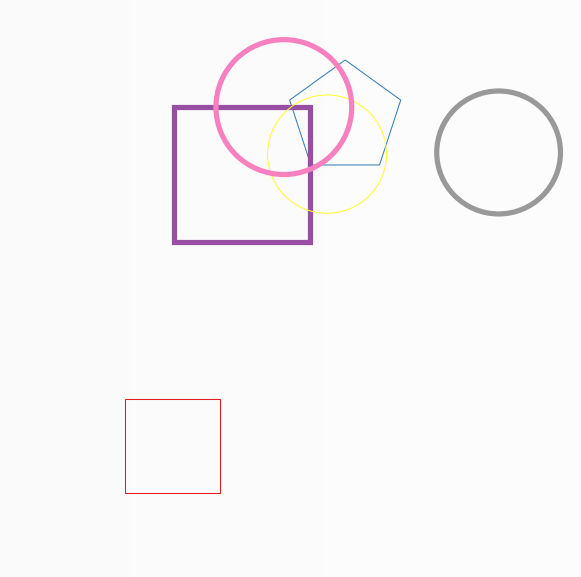[{"shape": "square", "thickness": 0.5, "radius": 0.41, "center": [0.297, 0.227]}, {"shape": "pentagon", "thickness": 0.5, "radius": 0.5, "center": [0.594, 0.795]}, {"shape": "square", "thickness": 2.5, "radius": 0.58, "center": [0.416, 0.697]}, {"shape": "circle", "thickness": 0.5, "radius": 0.51, "center": [0.563, 0.732]}, {"shape": "circle", "thickness": 2.5, "radius": 0.58, "center": [0.488, 0.814]}, {"shape": "circle", "thickness": 2.5, "radius": 0.53, "center": [0.858, 0.735]}]